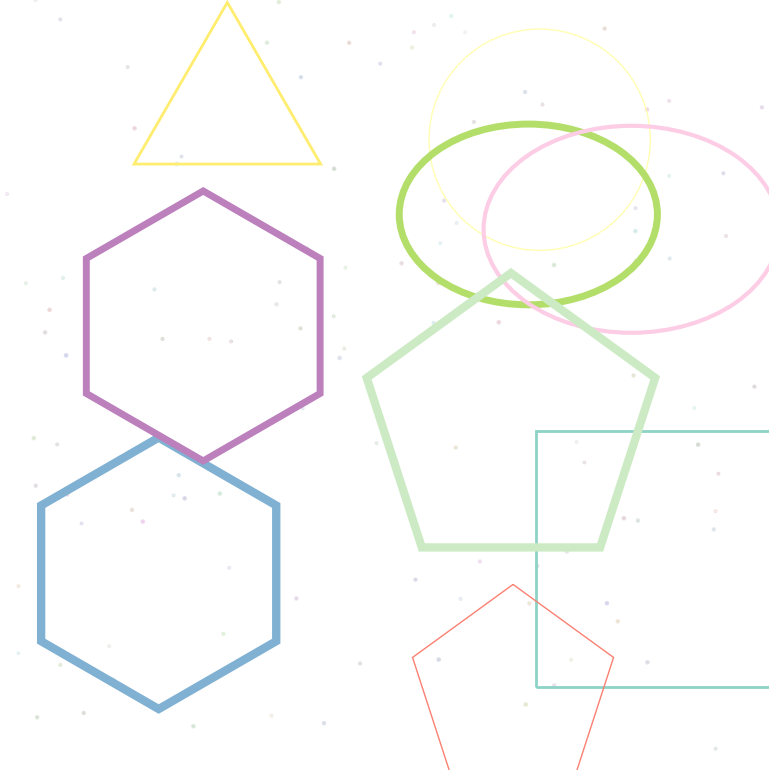[{"shape": "square", "thickness": 1, "radius": 0.83, "center": [0.863, 0.274]}, {"shape": "circle", "thickness": 0.5, "radius": 0.72, "center": [0.701, 0.819]}, {"shape": "pentagon", "thickness": 0.5, "radius": 0.69, "center": [0.666, 0.104]}, {"shape": "hexagon", "thickness": 3, "radius": 0.88, "center": [0.206, 0.255]}, {"shape": "oval", "thickness": 2.5, "radius": 0.84, "center": [0.686, 0.722]}, {"shape": "oval", "thickness": 1.5, "radius": 0.96, "center": [0.82, 0.702]}, {"shape": "hexagon", "thickness": 2.5, "radius": 0.88, "center": [0.264, 0.577]}, {"shape": "pentagon", "thickness": 3, "radius": 0.98, "center": [0.664, 0.448]}, {"shape": "triangle", "thickness": 1, "radius": 0.7, "center": [0.295, 0.857]}]